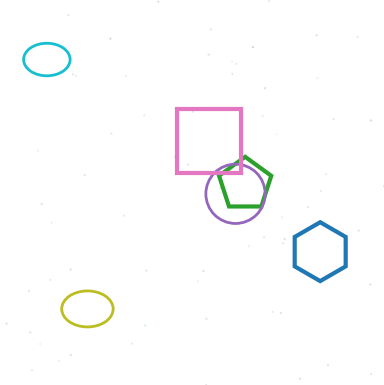[{"shape": "hexagon", "thickness": 3, "radius": 0.38, "center": [0.832, 0.346]}, {"shape": "pentagon", "thickness": 3, "radius": 0.36, "center": [0.637, 0.521]}, {"shape": "circle", "thickness": 2, "radius": 0.39, "center": [0.612, 0.497]}, {"shape": "square", "thickness": 3, "radius": 0.42, "center": [0.543, 0.633]}, {"shape": "oval", "thickness": 2, "radius": 0.33, "center": [0.227, 0.198]}, {"shape": "oval", "thickness": 2, "radius": 0.3, "center": [0.122, 0.845]}]